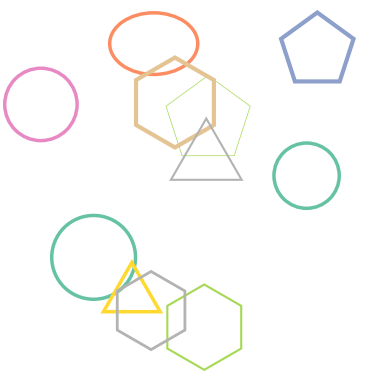[{"shape": "circle", "thickness": 2.5, "radius": 0.42, "center": [0.796, 0.544]}, {"shape": "circle", "thickness": 2.5, "radius": 0.54, "center": [0.243, 0.332]}, {"shape": "oval", "thickness": 2.5, "radius": 0.57, "center": [0.399, 0.887]}, {"shape": "pentagon", "thickness": 3, "radius": 0.49, "center": [0.824, 0.869]}, {"shape": "circle", "thickness": 2.5, "radius": 0.47, "center": [0.106, 0.729]}, {"shape": "pentagon", "thickness": 0.5, "radius": 0.58, "center": [0.541, 0.689]}, {"shape": "hexagon", "thickness": 1.5, "radius": 0.55, "center": [0.531, 0.15]}, {"shape": "triangle", "thickness": 2.5, "radius": 0.43, "center": [0.342, 0.233]}, {"shape": "hexagon", "thickness": 3, "radius": 0.58, "center": [0.454, 0.734]}, {"shape": "hexagon", "thickness": 2, "radius": 0.51, "center": [0.392, 0.193]}, {"shape": "triangle", "thickness": 1.5, "radius": 0.53, "center": [0.536, 0.586]}]